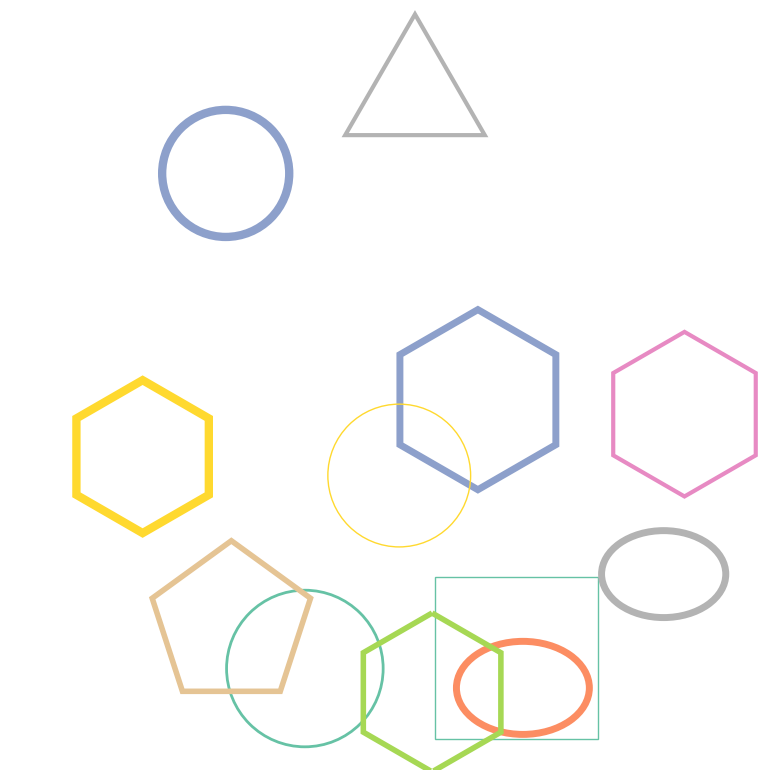[{"shape": "circle", "thickness": 1, "radius": 0.51, "center": [0.396, 0.132]}, {"shape": "square", "thickness": 0.5, "radius": 0.53, "center": [0.671, 0.145]}, {"shape": "oval", "thickness": 2.5, "radius": 0.43, "center": [0.679, 0.107]}, {"shape": "circle", "thickness": 3, "radius": 0.41, "center": [0.293, 0.775]}, {"shape": "hexagon", "thickness": 2.5, "radius": 0.58, "center": [0.621, 0.481]}, {"shape": "hexagon", "thickness": 1.5, "radius": 0.53, "center": [0.889, 0.462]}, {"shape": "hexagon", "thickness": 2, "radius": 0.52, "center": [0.561, 0.101]}, {"shape": "circle", "thickness": 0.5, "radius": 0.46, "center": [0.519, 0.382]}, {"shape": "hexagon", "thickness": 3, "radius": 0.5, "center": [0.185, 0.407]}, {"shape": "pentagon", "thickness": 2, "radius": 0.54, "center": [0.3, 0.19]}, {"shape": "triangle", "thickness": 1.5, "radius": 0.52, "center": [0.539, 0.877]}, {"shape": "oval", "thickness": 2.5, "radius": 0.4, "center": [0.862, 0.254]}]